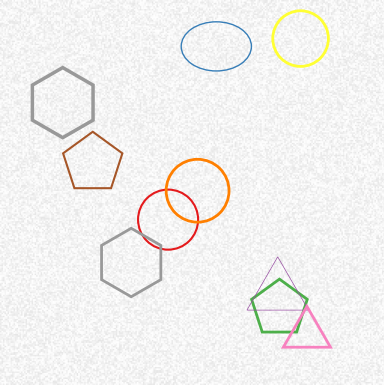[{"shape": "circle", "thickness": 1.5, "radius": 0.39, "center": [0.437, 0.43]}, {"shape": "oval", "thickness": 1, "radius": 0.46, "center": [0.562, 0.88]}, {"shape": "pentagon", "thickness": 2, "radius": 0.38, "center": [0.726, 0.199]}, {"shape": "triangle", "thickness": 0.5, "radius": 0.46, "center": [0.721, 0.241]}, {"shape": "circle", "thickness": 2, "radius": 0.41, "center": [0.513, 0.505]}, {"shape": "circle", "thickness": 2, "radius": 0.36, "center": [0.781, 0.9]}, {"shape": "pentagon", "thickness": 1.5, "radius": 0.4, "center": [0.241, 0.577]}, {"shape": "triangle", "thickness": 2, "radius": 0.35, "center": [0.797, 0.134]}, {"shape": "hexagon", "thickness": 2.5, "radius": 0.45, "center": [0.163, 0.733]}, {"shape": "hexagon", "thickness": 2, "radius": 0.44, "center": [0.341, 0.318]}]